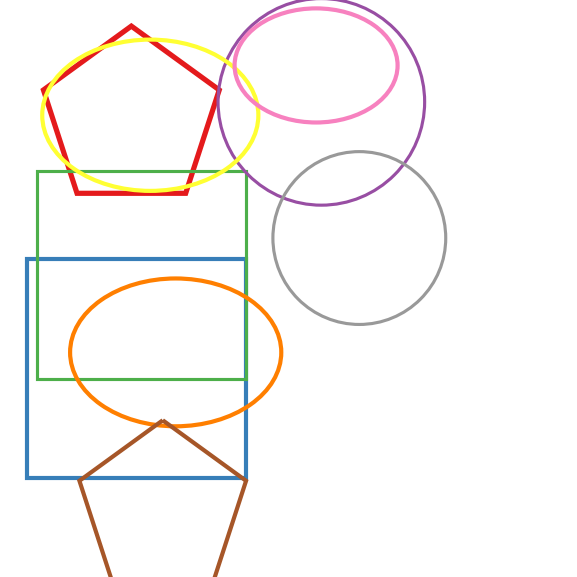[{"shape": "pentagon", "thickness": 2.5, "radius": 0.8, "center": [0.227, 0.794]}, {"shape": "square", "thickness": 2, "radius": 0.95, "center": [0.236, 0.361]}, {"shape": "square", "thickness": 1.5, "radius": 0.9, "center": [0.244, 0.523]}, {"shape": "circle", "thickness": 1.5, "radius": 0.89, "center": [0.556, 0.823]}, {"shape": "oval", "thickness": 2, "radius": 0.91, "center": [0.304, 0.389]}, {"shape": "oval", "thickness": 2, "radius": 0.94, "center": [0.26, 0.8]}, {"shape": "pentagon", "thickness": 2, "radius": 0.76, "center": [0.282, 0.12]}, {"shape": "oval", "thickness": 2, "radius": 0.71, "center": [0.547, 0.886]}, {"shape": "circle", "thickness": 1.5, "radius": 0.75, "center": [0.622, 0.587]}]